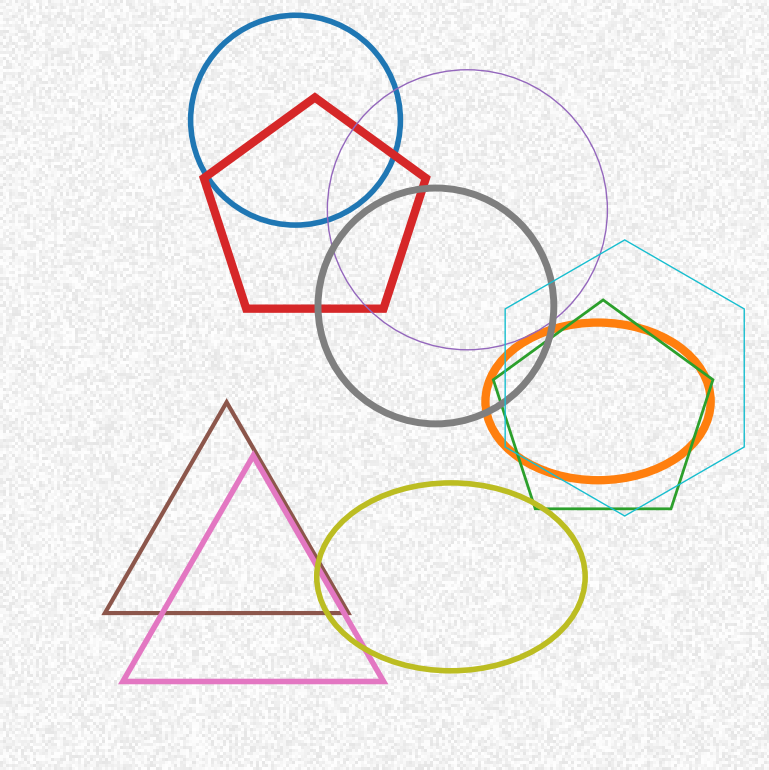[{"shape": "circle", "thickness": 2, "radius": 0.68, "center": [0.384, 0.844]}, {"shape": "oval", "thickness": 3, "radius": 0.73, "center": [0.777, 0.479]}, {"shape": "pentagon", "thickness": 1, "radius": 0.75, "center": [0.783, 0.461]}, {"shape": "pentagon", "thickness": 3, "radius": 0.76, "center": [0.409, 0.722]}, {"shape": "circle", "thickness": 0.5, "radius": 0.91, "center": [0.607, 0.728]}, {"shape": "triangle", "thickness": 1.5, "radius": 0.91, "center": [0.294, 0.295]}, {"shape": "triangle", "thickness": 2, "radius": 0.98, "center": [0.329, 0.213]}, {"shape": "circle", "thickness": 2.5, "radius": 0.77, "center": [0.566, 0.603]}, {"shape": "oval", "thickness": 2, "radius": 0.87, "center": [0.586, 0.251]}, {"shape": "hexagon", "thickness": 0.5, "radius": 0.9, "center": [0.811, 0.509]}]